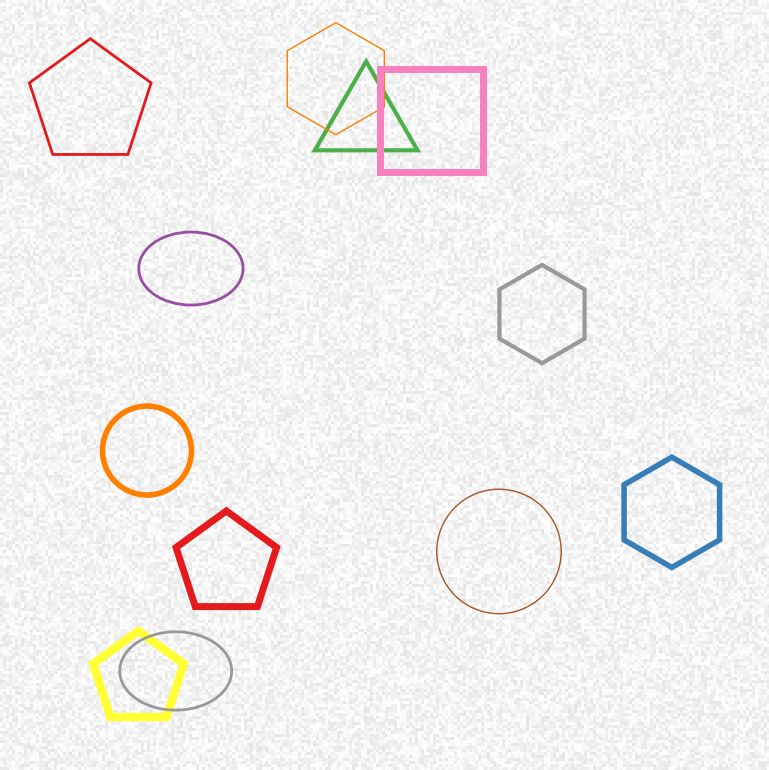[{"shape": "pentagon", "thickness": 1, "radius": 0.42, "center": [0.117, 0.867]}, {"shape": "pentagon", "thickness": 2.5, "radius": 0.34, "center": [0.294, 0.268]}, {"shape": "hexagon", "thickness": 2, "radius": 0.36, "center": [0.873, 0.335]}, {"shape": "triangle", "thickness": 1.5, "radius": 0.38, "center": [0.476, 0.843]}, {"shape": "oval", "thickness": 1, "radius": 0.34, "center": [0.248, 0.651]}, {"shape": "hexagon", "thickness": 0.5, "radius": 0.36, "center": [0.436, 0.898]}, {"shape": "circle", "thickness": 2, "radius": 0.29, "center": [0.191, 0.415]}, {"shape": "pentagon", "thickness": 3, "radius": 0.31, "center": [0.18, 0.119]}, {"shape": "circle", "thickness": 0.5, "radius": 0.4, "center": [0.648, 0.284]}, {"shape": "square", "thickness": 2.5, "radius": 0.33, "center": [0.56, 0.843]}, {"shape": "oval", "thickness": 1, "radius": 0.36, "center": [0.228, 0.129]}, {"shape": "hexagon", "thickness": 1.5, "radius": 0.32, "center": [0.704, 0.592]}]